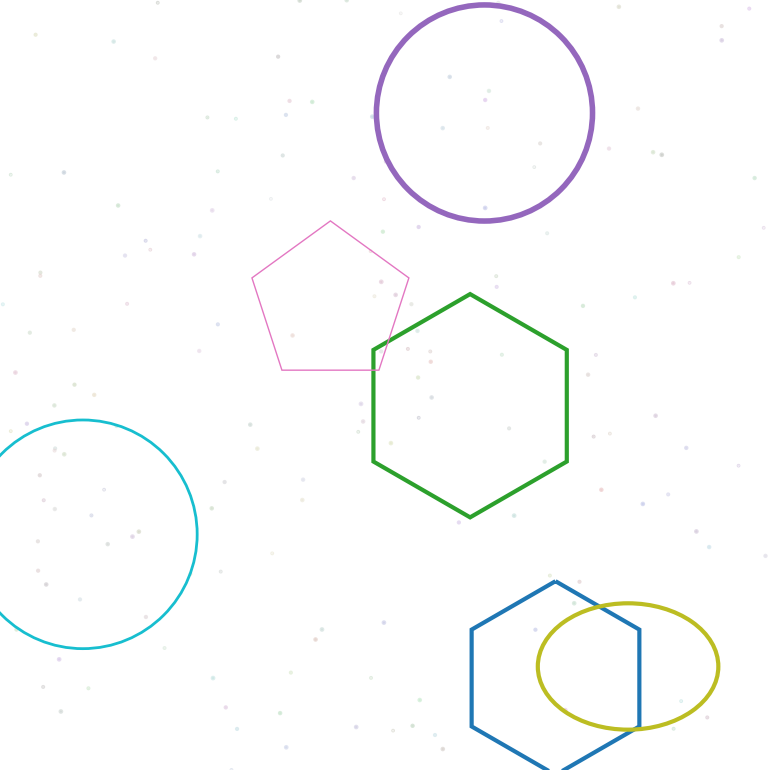[{"shape": "hexagon", "thickness": 1.5, "radius": 0.63, "center": [0.721, 0.119]}, {"shape": "hexagon", "thickness": 1.5, "radius": 0.72, "center": [0.611, 0.473]}, {"shape": "circle", "thickness": 2, "radius": 0.7, "center": [0.629, 0.853]}, {"shape": "pentagon", "thickness": 0.5, "radius": 0.54, "center": [0.429, 0.606]}, {"shape": "oval", "thickness": 1.5, "radius": 0.59, "center": [0.816, 0.134]}, {"shape": "circle", "thickness": 1, "radius": 0.74, "center": [0.108, 0.306]}]